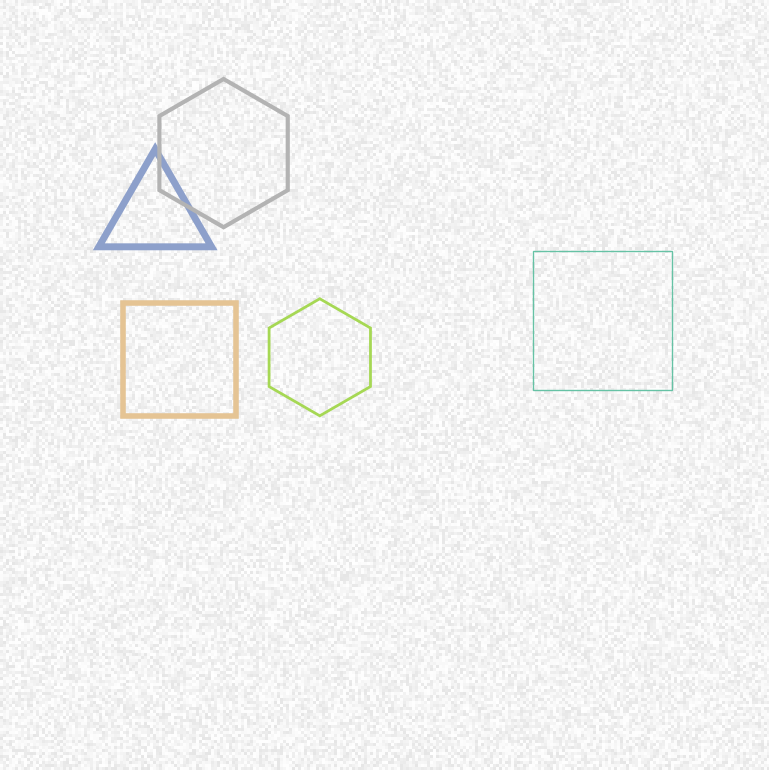[{"shape": "square", "thickness": 0.5, "radius": 0.45, "center": [0.783, 0.584]}, {"shape": "triangle", "thickness": 2.5, "radius": 0.42, "center": [0.202, 0.722]}, {"shape": "hexagon", "thickness": 1, "radius": 0.38, "center": [0.415, 0.536]}, {"shape": "square", "thickness": 2, "radius": 0.37, "center": [0.233, 0.533]}, {"shape": "hexagon", "thickness": 1.5, "radius": 0.48, "center": [0.29, 0.801]}]